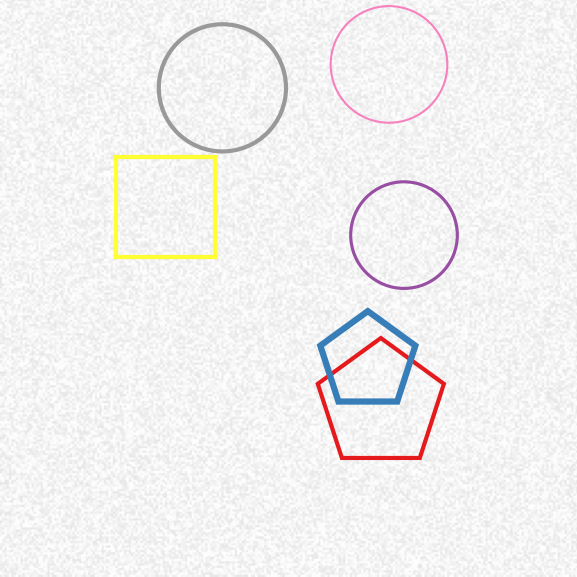[{"shape": "pentagon", "thickness": 2, "radius": 0.57, "center": [0.659, 0.299]}, {"shape": "pentagon", "thickness": 3, "radius": 0.43, "center": [0.637, 0.374]}, {"shape": "circle", "thickness": 1.5, "radius": 0.46, "center": [0.7, 0.592]}, {"shape": "square", "thickness": 2, "radius": 0.43, "center": [0.287, 0.641]}, {"shape": "circle", "thickness": 1, "radius": 0.5, "center": [0.674, 0.888]}, {"shape": "circle", "thickness": 2, "radius": 0.55, "center": [0.385, 0.847]}]